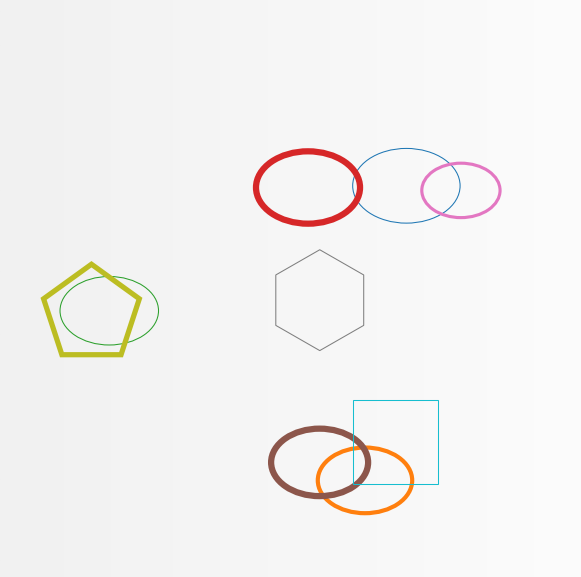[{"shape": "oval", "thickness": 0.5, "radius": 0.46, "center": [0.699, 0.677]}, {"shape": "oval", "thickness": 2, "radius": 0.41, "center": [0.628, 0.167]}, {"shape": "oval", "thickness": 0.5, "radius": 0.42, "center": [0.188, 0.461]}, {"shape": "oval", "thickness": 3, "radius": 0.45, "center": [0.53, 0.674]}, {"shape": "oval", "thickness": 3, "radius": 0.42, "center": [0.55, 0.198]}, {"shape": "oval", "thickness": 1.5, "radius": 0.34, "center": [0.793, 0.669]}, {"shape": "hexagon", "thickness": 0.5, "radius": 0.44, "center": [0.55, 0.479]}, {"shape": "pentagon", "thickness": 2.5, "radius": 0.43, "center": [0.157, 0.455]}, {"shape": "square", "thickness": 0.5, "radius": 0.36, "center": [0.681, 0.234]}]